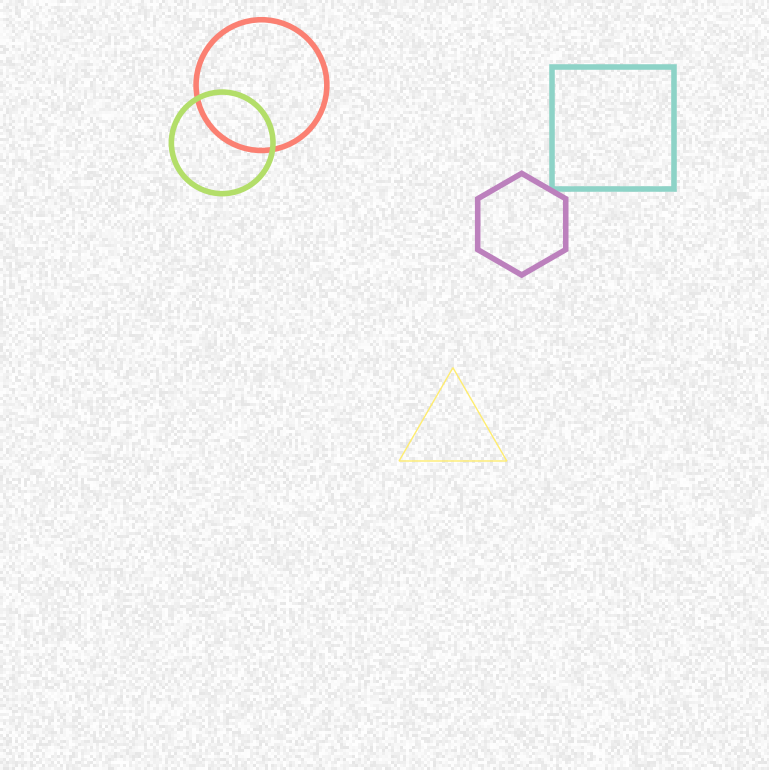[{"shape": "square", "thickness": 2, "radius": 0.4, "center": [0.796, 0.834]}, {"shape": "circle", "thickness": 2, "radius": 0.42, "center": [0.34, 0.889]}, {"shape": "circle", "thickness": 2, "radius": 0.33, "center": [0.289, 0.814]}, {"shape": "hexagon", "thickness": 2, "radius": 0.33, "center": [0.678, 0.709]}, {"shape": "triangle", "thickness": 0.5, "radius": 0.4, "center": [0.588, 0.442]}]